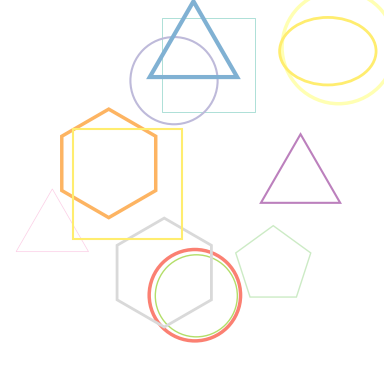[{"shape": "square", "thickness": 0.5, "radius": 0.61, "center": [0.542, 0.832]}, {"shape": "circle", "thickness": 2.5, "radius": 0.73, "center": [0.88, 0.878]}, {"shape": "circle", "thickness": 1.5, "radius": 0.57, "center": [0.452, 0.79]}, {"shape": "circle", "thickness": 2.5, "radius": 0.59, "center": [0.506, 0.233]}, {"shape": "triangle", "thickness": 3, "radius": 0.66, "center": [0.502, 0.865]}, {"shape": "hexagon", "thickness": 2.5, "radius": 0.7, "center": [0.282, 0.576]}, {"shape": "circle", "thickness": 1, "radius": 0.53, "center": [0.51, 0.232]}, {"shape": "triangle", "thickness": 0.5, "radius": 0.54, "center": [0.136, 0.401]}, {"shape": "hexagon", "thickness": 2, "radius": 0.71, "center": [0.427, 0.292]}, {"shape": "triangle", "thickness": 1.5, "radius": 0.59, "center": [0.781, 0.533]}, {"shape": "pentagon", "thickness": 1, "radius": 0.51, "center": [0.71, 0.311]}, {"shape": "square", "thickness": 1.5, "radius": 0.71, "center": [0.331, 0.523]}, {"shape": "oval", "thickness": 2, "radius": 0.63, "center": [0.852, 0.867]}]